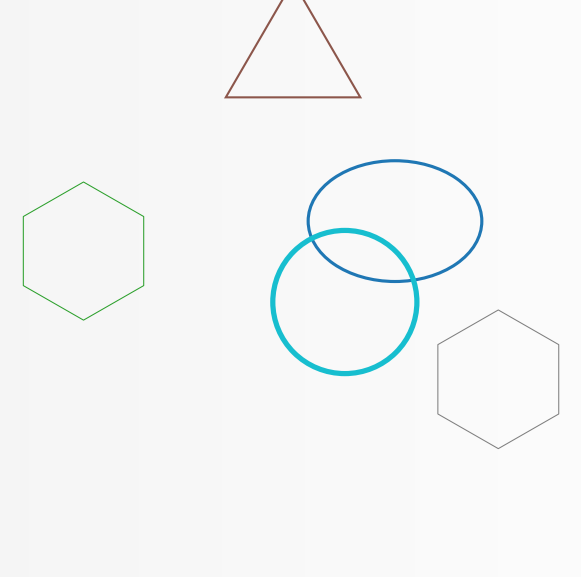[{"shape": "oval", "thickness": 1.5, "radius": 0.75, "center": [0.68, 0.616]}, {"shape": "hexagon", "thickness": 0.5, "radius": 0.6, "center": [0.144, 0.564]}, {"shape": "triangle", "thickness": 1, "radius": 0.67, "center": [0.504, 0.897]}, {"shape": "hexagon", "thickness": 0.5, "radius": 0.6, "center": [0.857, 0.342]}, {"shape": "circle", "thickness": 2.5, "radius": 0.62, "center": [0.593, 0.476]}]